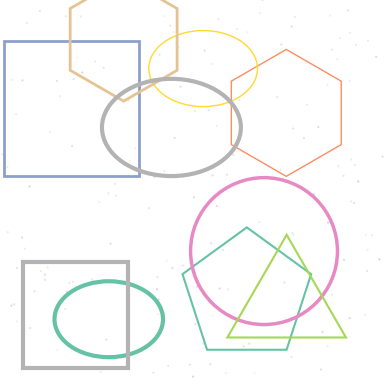[{"shape": "pentagon", "thickness": 1.5, "radius": 0.88, "center": [0.641, 0.234]}, {"shape": "oval", "thickness": 3, "radius": 0.7, "center": [0.282, 0.171]}, {"shape": "hexagon", "thickness": 1, "radius": 0.82, "center": [0.744, 0.707]}, {"shape": "square", "thickness": 2, "radius": 0.87, "center": [0.185, 0.718]}, {"shape": "circle", "thickness": 2.5, "radius": 0.95, "center": [0.686, 0.348]}, {"shape": "triangle", "thickness": 1.5, "radius": 0.89, "center": [0.745, 0.212]}, {"shape": "oval", "thickness": 1, "radius": 0.71, "center": [0.528, 0.822]}, {"shape": "hexagon", "thickness": 2, "radius": 0.8, "center": [0.321, 0.898]}, {"shape": "oval", "thickness": 3, "radius": 0.9, "center": [0.445, 0.669]}, {"shape": "square", "thickness": 3, "radius": 0.69, "center": [0.196, 0.183]}]